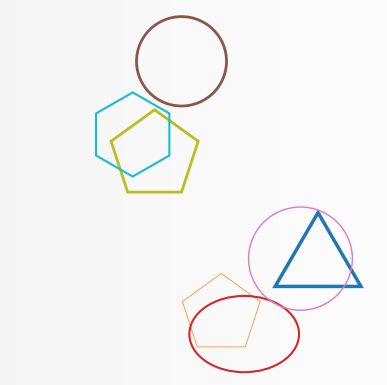[{"shape": "triangle", "thickness": 2.5, "radius": 0.64, "center": [0.821, 0.32]}, {"shape": "pentagon", "thickness": 0.5, "radius": 0.53, "center": [0.571, 0.184]}, {"shape": "oval", "thickness": 1.5, "radius": 0.71, "center": [0.63, 0.132]}, {"shape": "circle", "thickness": 2, "radius": 0.58, "center": [0.468, 0.841]}, {"shape": "circle", "thickness": 1, "radius": 0.67, "center": [0.775, 0.328]}, {"shape": "pentagon", "thickness": 2, "radius": 0.59, "center": [0.399, 0.597]}, {"shape": "hexagon", "thickness": 1.5, "radius": 0.55, "center": [0.342, 0.651]}]